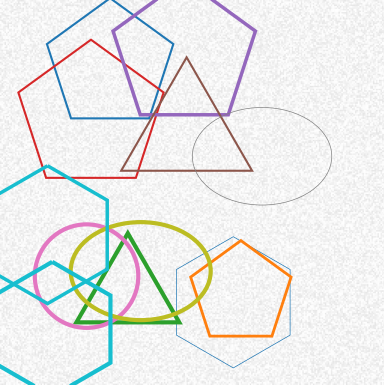[{"shape": "pentagon", "thickness": 1.5, "radius": 0.86, "center": [0.286, 0.832]}, {"shape": "hexagon", "thickness": 0.5, "radius": 0.85, "center": [0.606, 0.215]}, {"shape": "pentagon", "thickness": 2, "radius": 0.69, "center": [0.626, 0.238]}, {"shape": "triangle", "thickness": 3, "radius": 0.77, "center": [0.332, 0.24]}, {"shape": "pentagon", "thickness": 1.5, "radius": 0.99, "center": [0.236, 0.699]}, {"shape": "pentagon", "thickness": 2.5, "radius": 0.97, "center": [0.479, 0.859]}, {"shape": "triangle", "thickness": 1.5, "radius": 0.98, "center": [0.485, 0.655]}, {"shape": "circle", "thickness": 3, "radius": 0.67, "center": [0.225, 0.283]}, {"shape": "oval", "thickness": 0.5, "radius": 0.91, "center": [0.681, 0.594]}, {"shape": "oval", "thickness": 3, "radius": 0.91, "center": [0.365, 0.296]}, {"shape": "hexagon", "thickness": 3, "radius": 0.87, "center": [0.136, 0.145]}, {"shape": "hexagon", "thickness": 2.5, "radius": 0.9, "center": [0.123, 0.39]}]